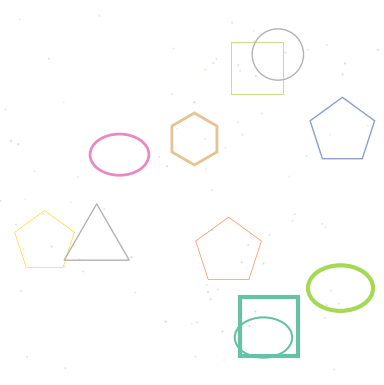[{"shape": "oval", "thickness": 1.5, "radius": 0.37, "center": [0.684, 0.123]}, {"shape": "square", "thickness": 3, "radius": 0.38, "center": [0.699, 0.152]}, {"shape": "pentagon", "thickness": 0.5, "radius": 0.45, "center": [0.594, 0.346]}, {"shape": "pentagon", "thickness": 1, "radius": 0.44, "center": [0.889, 0.659]}, {"shape": "oval", "thickness": 2, "radius": 0.38, "center": [0.31, 0.598]}, {"shape": "square", "thickness": 0.5, "radius": 0.33, "center": [0.668, 0.823]}, {"shape": "oval", "thickness": 3, "radius": 0.42, "center": [0.884, 0.252]}, {"shape": "pentagon", "thickness": 0.5, "radius": 0.41, "center": [0.116, 0.372]}, {"shape": "hexagon", "thickness": 2, "radius": 0.34, "center": [0.505, 0.639]}, {"shape": "circle", "thickness": 1, "radius": 0.33, "center": [0.722, 0.858]}, {"shape": "triangle", "thickness": 1, "radius": 0.49, "center": [0.251, 0.373]}]